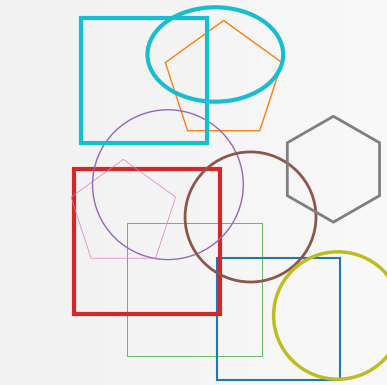[{"shape": "square", "thickness": 1.5, "radius": 0.79, "center": [0.719, 0.171]}, {"shape": "pentagon", "thickness": 1, "radius": 0.79, "center": [0.577, 0.788]}, {"shape": "square", "thickness": 0.5, "radius": 0.87, "center": [0.502, 0.248]}, {"shape": "square", "thickness": 3, "radius": 0.94, "center": [0.379, 0.373]}, {"shape": "circle", "thickness": 1, "radius": 0.97, "center": [0.433, 0.52]}, {"shape": "circle", "thickness": 2, "radius": 0.84, "center": [0.647, 0.436]}, {"shape": "pentagon", "thickness": 0.5, "radius": 0.71, "center": [0.318, 0.444]}, {"shape": "hexagon", "thickness": 2, "radius": 0.69, "center": [0.86, 0.56]}, {"shape": "circle", "thickness": 2.5, "radius": 0.83, "center": [0.872, 0.18]}, {"shape": "square", "thickness": 3, "radius": 0.81, "center": [0.372, 0.79]}, {"shape": "oval", "thickness": 3, "radius": 0.88, "center": [0.556, 0.858]}]